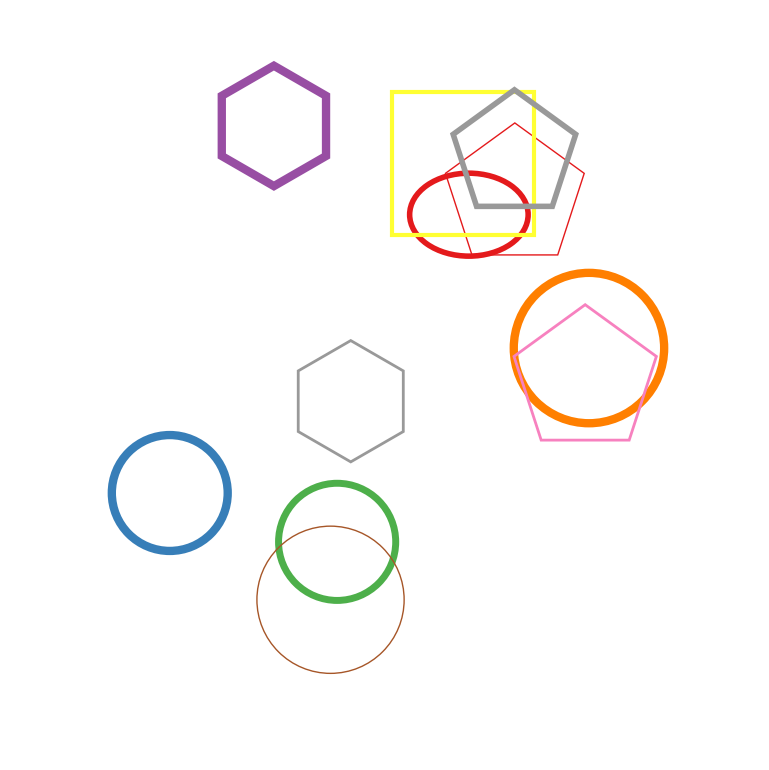[{"shape": "oval", "thickness": 2, "radius": 0.38, "center": [0.609, 0.721]}, {"shape": "pentagon", "thickness": 0.5, "radius": 0.47, "center": [0.669, 0.746]}, {"shape": "circle", "thickness": 3, "radius": 0.38, "center": [0.22, 0.36]}, {"shape": "circle", "thickness": 2.5, "radius": 0.38, "center": [0.438, 0.296]}, {"shape": "hexagon", "thickness": 3, "radius": 0.39, "center": [0.356, 0.836]}, {"shape": "circle", "thickness": 3, "radius": 0.49, "center": [0.765, 0.548]}, {"shape": "square", "thickness": 1.5, "radius": 0.46, "center": [0.601, 0.788]}, {"shape": "circle", "thickness": 0.5, "radius": 0.48, "center": [0.429, 0.221]}, {"shape": "pentagon", "thickness": 1, "radius": 0.49, "center": [0.76, 0.507]}, {"shape": "hexagon", "thickness": 1, "radius": 0.39, "center": [0.456, 0.479]}, {"shape": "pentagon", "thickness": 2, "radius": 0.42, "center": [0.668, 0.8]}]